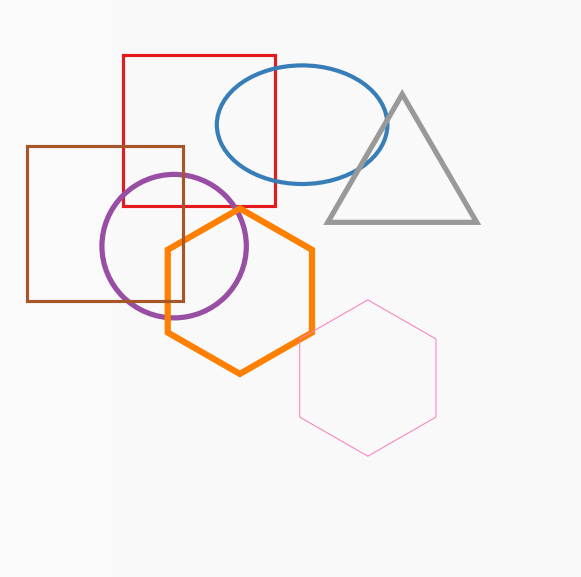[{"shape": "square", "thickness": 1.5, "radius": 0.65, "center": [0.342, 0.773]}, {"shape": "oval", "thickness": 2, "radius": 0.73, "center": [0.52, 0.783]}, {"shape": "circle", "thickness": 2.5, "radius": 0.62, "center": [0.3, 0.573]}, {"shape": "hexagon", "thickness": 3, "radius": 0.72, "center": [0.413, 0.495]}, {"shape": "square", "thickness": 1.5, "radius": 0.67, "center": [0.181, 0.612]}, {"shape": "hexagon", "thickness": 0.5, "radius": 0.68, "center": [0.633, 0.345]}, {"shape": "triangle", "thickness": 2.5, "radius": 0.74, "center": [0.692, 0.688]}]